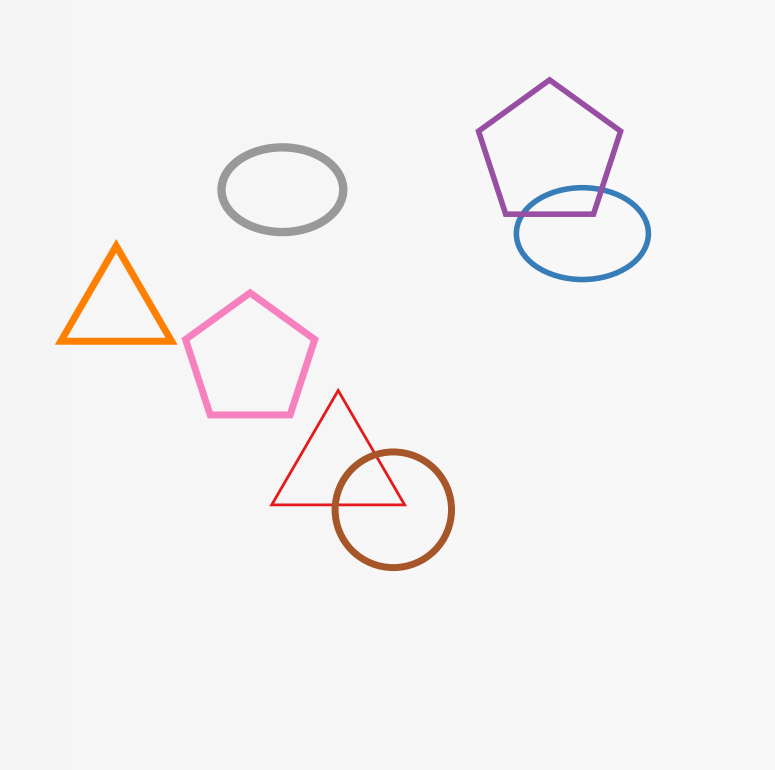[{"shape": "triangle", "thickness": 1, "radius": 0.5, "center": [0.436, 0.394]}, {"shape": "oval", "thickness": 2, "radius": 0.43, "center": [0.751, 0.697]}, {"shape": "pentagon", "thickness": 2, "radius": 0.48, "center": [0.709, 0.8]}, {"shape": "triangle", "thickness": 2.5, "radius": 0.41, "center": [0.15, 0.598]}, {"shape": "circle", "thickness": 2.5, "radius": 0.38, "center": [0.508, 0.338]}, {"shape": "pentagon", "thickness": 2.5, "radius": 0.44, "center": [0.323, 0.532]}, {"shape": "oval", "thickness": 3, "radius": 0.39, "center": [0.364, 0.754]}]